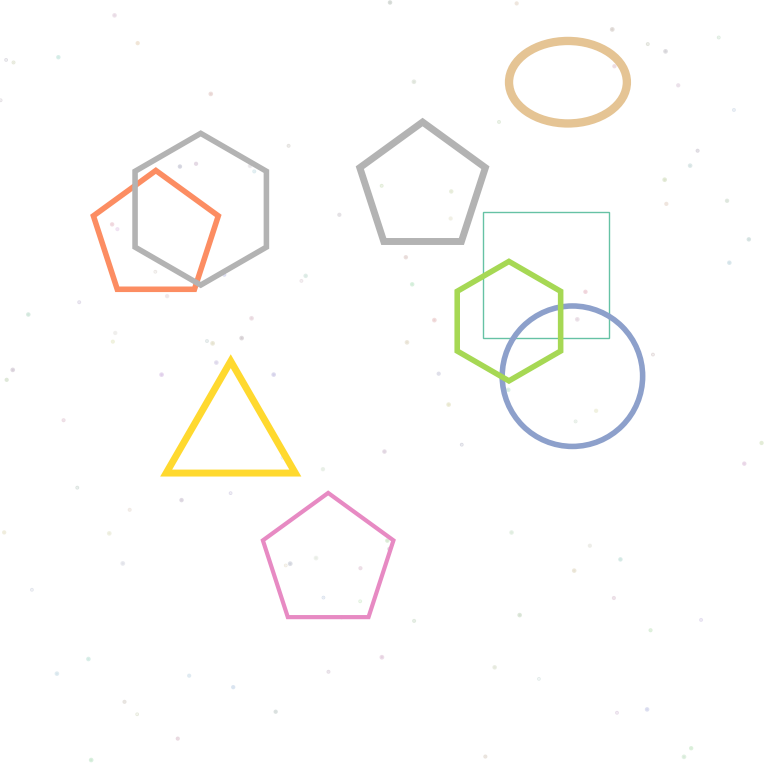[{"shape": "square", "thickness": 0.5, "radius": 0.41, "center": [0.709, 0.643]}, {"shape": "pentagon", "thickness": 2, "radius": 0.43, "center": [0.202, 0.693]}, {"shape": "circle", "thickness": 2, "radius": 0.46, "center": [0.743, 0.511]}, {"shape": "pentagon", "thickness": 1.5, "radius": 0.45, "center": [0.426, 0.271]}, {"shape": "hexagon", "thickness": 2, "radius": 0.39, "center": [0.661, 0.583]}, {"shape": "triangle", "thickness": 2.5, "radius": 0.48, "center": [0.3, 0.434]}, {"shape": "oval", "thickness": 3, "radius": 0.38, "center": [0.738, 0.893]}, {"shape": "hexagon", "thickness": 2, "radius": 0.49, "center": [0.261, 0.728]}, {"shape": "pentagon", "thickness": 2.5, "radius": 0.43, "center": [0.549, 0.756]}]